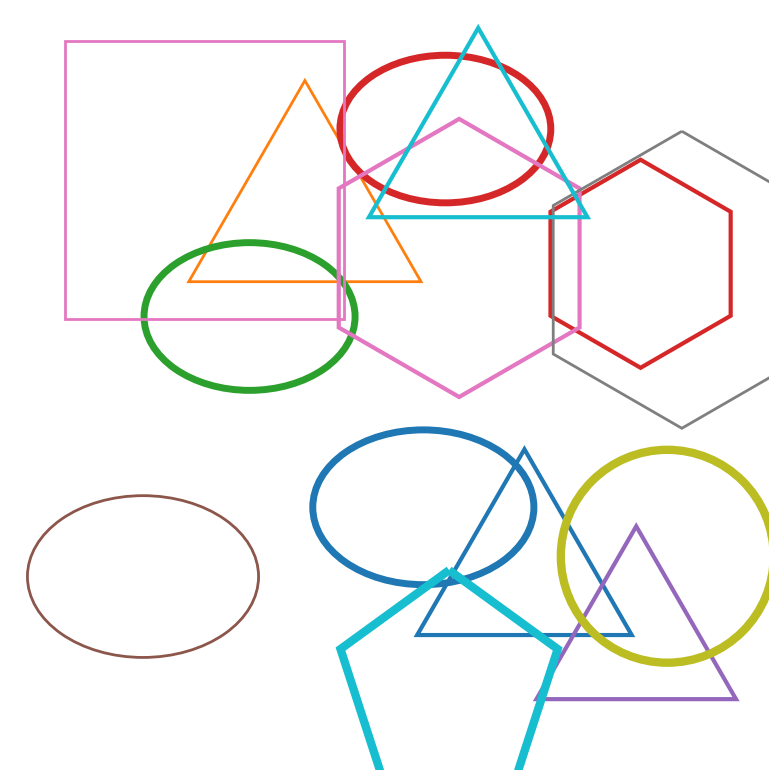[{"shape": "triangle", "thickness": 1.5, "radius": 0.8, "center": [0.681, 0.256]}, {"shape": "oval", "thickness": 2.5, "radius": 0.72, "center": [0.55, 0.341]}, {"shape": "triangle", "thickness": 1, "radius": 0.87, "center": [0.396, 0.721]}, {"shape": "oval", "thickness": 2.5, "radius": 0.69, "center": [0.324, 0.589]}, {"shape": "oval", "thickness": 2.5, "radius": 0.68, "center": [0.578, 0.832]}, {"shape": "hexagon", "thickness": 1.5, "radius": 0.68, "center": [0.832, 0.657]}, {"shape": "triangle", "thickness": 1.5, "radius": 0.75, "center": [0.826, 0.167]}, {"shape": "oval", "thickness": 1, "radius": 0.75, "center": [0.186, 0.251]}, {"shape": "hexagon", "thickness": 1.5, "radius": 0.9, "center": [0.596, 0.665]}, {"shape": "square", "thickness": 1, "radius": 0.9, "center": [0.265, 0.766]}, {"shape": "hexagon", "thickness": 1, "radius": 0.96, "center": [0.886, 0.637]}, {"shape": "circle", "thickness": 3, "radius": 0.69, "center": [0.867, 0.278]}, {"shape": "pentagon", "thickness": 3, "radius": 0.74, "center": [0.583, 0.111]}, {"shape": "triangle", "thickness": 1.5, "radius": 0.82, "center": [0.621, 0.8]}]